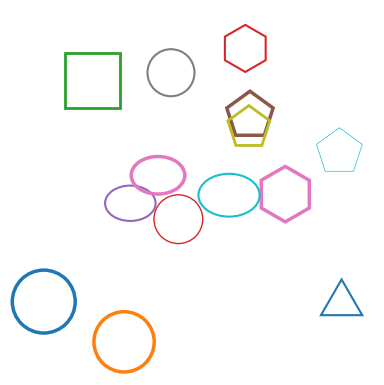[{"shape": "triangle", "thickness": 1.5, "radius": 0.31, "center": [0.887, 0.212]}, {"shape": "circle", "thickness": 2.5, "radius": 0.41, "center": [0.114, 0.217]}, {"shape": "circle", "thickness": 2.5, "radius": 0.39, "center": [0.322, 0.112]}, {"shape": "square", "thickness": 2, "radius": 0.36, "center": [0.24, 0.791]}, {"shape": "circle", "thickness": 1, "radius": 0.32, "center": [0.463, 0.431]}, {"shape": "hexagon", "thickness": 1.5, "radius": 0.31, "center": [0.637, 0.874]}, {"shape": "oval", "thickness": 1.5, "radius": 0.33, "center": [0.339, 0.472]}, {"shape": "pentagon", "thickness": 2.5, "radius": 0.32, "center": [0.649, 0.7]}, {"shape": "oval", "thickness": 2.5, "radius": 0.35, "center": [0.41, 0.545]}, {"shape": "hexagon", "thickness": 2.5, "radius": 0.36, "center": [0.741, 0.496]}, {"shape": "circle", "thickness": 1.5, "radius": 0.31, "center": [0.444, 0.811]}, {"shape": "pentagon", "thickness": 2, "radius": 0.29, "center": [0.646, 0.669]}, {"shape": "oval", "thickness": 1.5, "radius": 0.4, "center": [0.595, 0.493]}, {"shape": "pentagon", "thickness": 0.5, "radius": 0.31, "center": [0.881, 0.606]}]